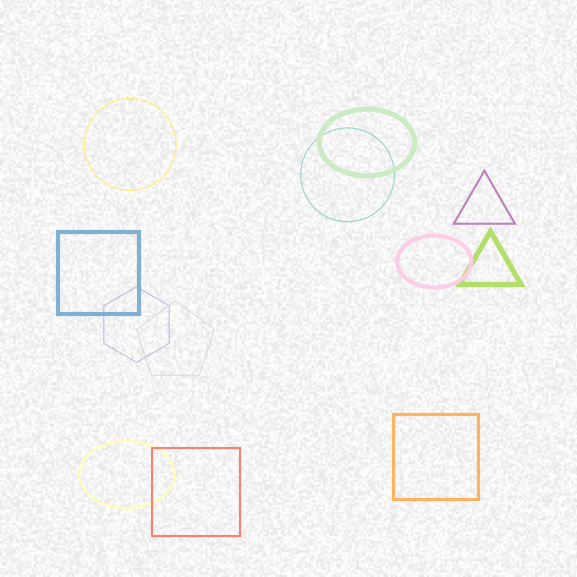[{"shape": "circle", "thickness": 0.5, "radius": 0.41, "center": [0.602, 0.696]}, {"shape": "oval", "thickness": 1, "radius": 0.41, "center": [0.22, 0.177]}, {"shape": "hexagon", "thickness": 0.5, "radius": 0.33, "center": [0.236, 0.437]}, {"shape": "square", "thickness": 1, "radius": 0.38, "center": [0.339, 0.147]}, {"shape": "square", "thickness": 2, "radius": 0.35, "center": [0.171, 0.527]}, {"shape": "square", "thickness": 1.5, "radius": 0.37, "center": [0.754, 0.209]}, {"shape": "triangle", "thickness": 2.5, "radius": 0.31, "center": [0.849, 0.537]}, {"shape": "oval", "thickness": 2, "radius": 0.32, "center": [0.752, 0.546]}, {"shape": "pentagon", "thickness": 0.5, "radius": 0.35, "center": [0.304, 0.407]}, {"shape": "triangle", "thickness": 1, "radius": 0.31, "center": [0.839, 0.642]}, {"shape": "oval", "thickness": 2.5, "radius": 0.41, "center": [0.635, 0.752]}, {"shape": "circle", "thickness": 0.5, "radius": 0.4, "center": [0.225, 0.749]}]